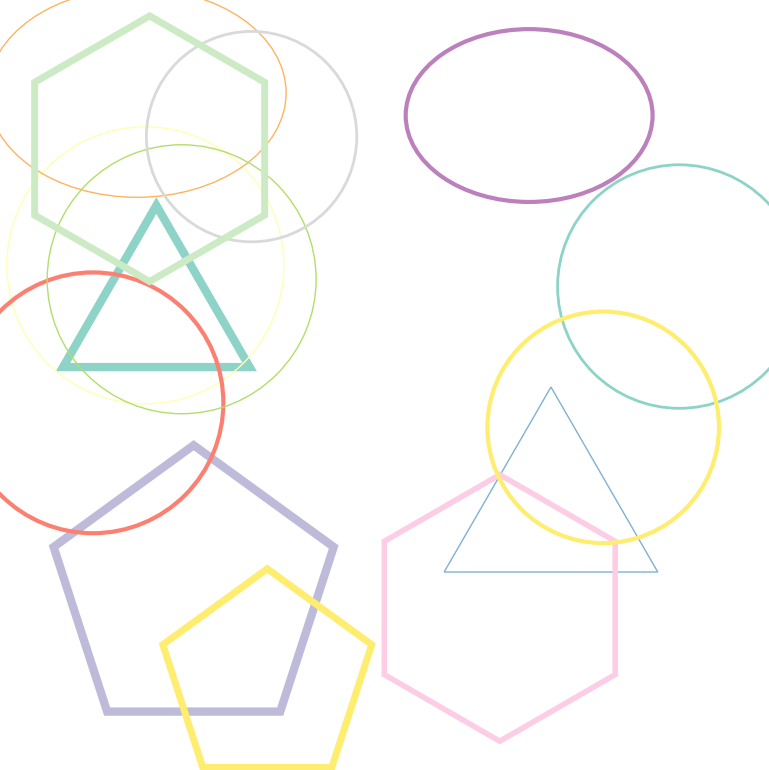[{"shape": "triangle", "thickness": 3, "radius": 0.7, "center": [0.203, 0.593]}, {"shape": "circle", "thickness": 1, "radius": 0.79, "center": [0.882, 0.628]}, {"shape": "circle", "thickness": 0.5, "radius": 0.9, "center": [0.189, 0.655]}, {"shape": "pentagon", "thickness": 3, "radius": 0.96, "center": [0.252, 0.231]}, {"shape": "circle", "thickness": 1.5, "radius": 0.85, "center": [0.121, 0.477]}, {"shape": "triangle", "thickness": 0.5, "radius": 0.8, "center": [0.716, 0.337]}, {"shape": "oval", "thickness": 0.5, "radius": 0.97, "center": [0.178, 0.879]}, {"shape": "circle", "thickness": 0.5, "radius": 0.87, "center": [0.236, 0.637]}, {"shape": "hexagon", "thickness": 2, "radius": 0.87, "center": [0.649, 0.21]}, {"shape": "circle", "thickness": 1, "radius": 0.68, "center": [0.327, 0.823]}, {"shape": "oval", "thickness": 1.5, "radius": 0.8, "center": [0.687, 0.85]}, {"shape": "hexagon", "thickness": 2.5, "radius": 0.86, "center": [0.194, 0.807]}, {"shape": "pentagon", "thickness": 2.5, "radius": 0.71, "center": [0.347, 0.119]}, {"shape": "circle", "thickness": 1.5, "radius": 0.75, "center": [0.783, 0.445]}]